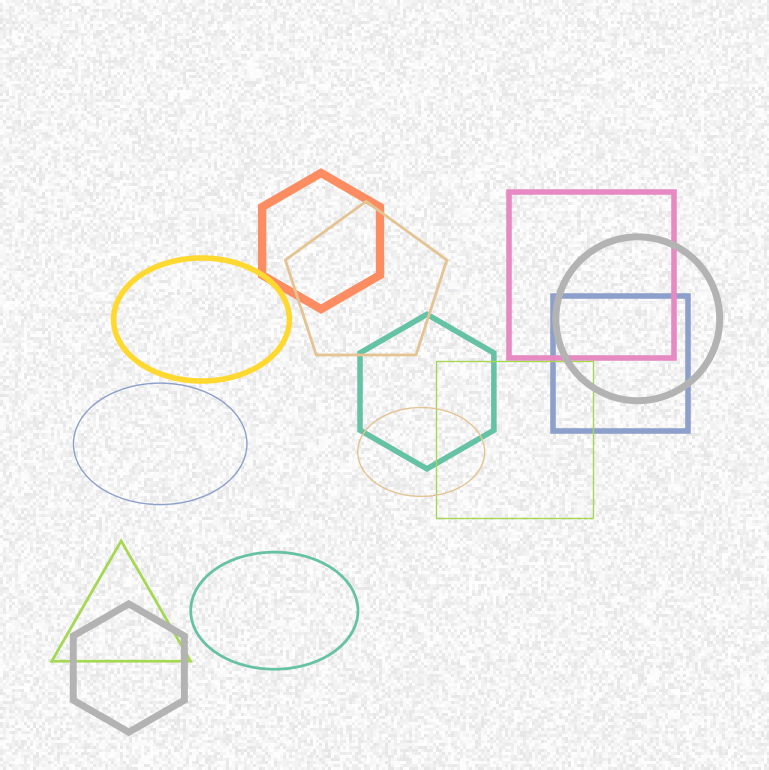[{"shape": "oval", "thickness": 1, "radius": 0.54, "center": [0.356, 0.207]}, {"shape": "hexagon", "thickness": 2, "radius": 0.5, "center": [0.554, 0.491]}, {"shape": "hexagon", "thickness": 3, "radius": 0.44, "center": [0.417, 0.687]}, {"shape": "square", "thickness": 2, "radius": 0.44, "center": [0.805, 0.528]}, {"shape": "oval", "thickness": 0.5, "radius": 0.56, "center": [0.208, 0.424]}, {"shape": "square", "thickness": 2, "radius": 0.54, "center": [0.768, 0.643]}, {"shape": "triangle", "thickness": 1, "radius": 0.52, "center": [0.157, 0.193]}, {"shape": "square", "thickness": 0.5, "radius": 0.51, "center": [0.668, 0.43]}, {"shape": "oval", "thickness": 2, "radius": 0.57, "center": [0.262, 0.585]}, {"shape": "oval", "thickness": 0.5, "radius": 0.41, "center": [0.547, 0.413]}, {"shape": "pentagon", "thickness": 1, "radius": 0.55, "center": [0.475, 0.628]}, {"shape": "circle", "thickness": 2.5, "radius": 0.53, "center": [0.828, 0.586]}, {"shape": "hexagon", "thickness": 2.5, "radius": 0.42, "center": [0.167, 0.132]}]